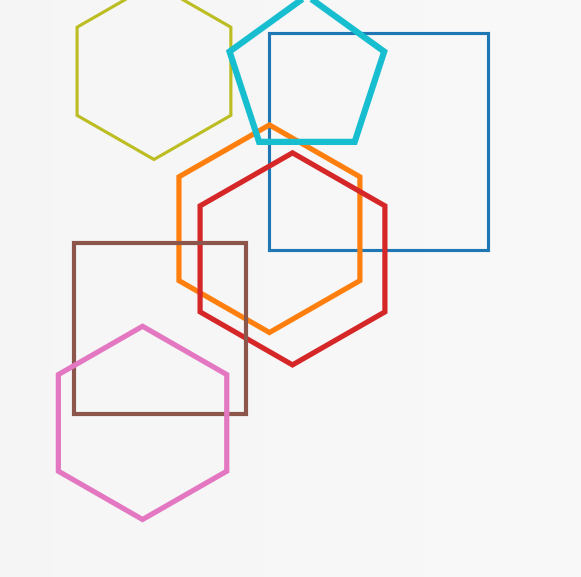[{"shape": "square", "thickness": 1.5, "radius": 0.94, "center": [0.652, 0.754]}, {"shape": "hexagon", "thickness": 2.5, "radius": 0.9, "center": [0.464, 0.603]}, {"shape": "hexagon", "thickness": 2.5, "radius": 0.92, "center": [0.503, 0.551]}, {"shape": "square", "thickness": 2, "radius": 0.74, "center": [0.275, 0.43]}, {"shape": "hexagon", "thickness": 2.5, "radius": 0.84, "center": [0.245, 0.267]}, {"shape": "hexagon", "thickness": 1.5, "radius": 0.76, "center": [0.265, 0.876]}, {"shape": "pentagon", "thickness": 3, "radius": 0.7, "center": [0.528, 0.867]}]